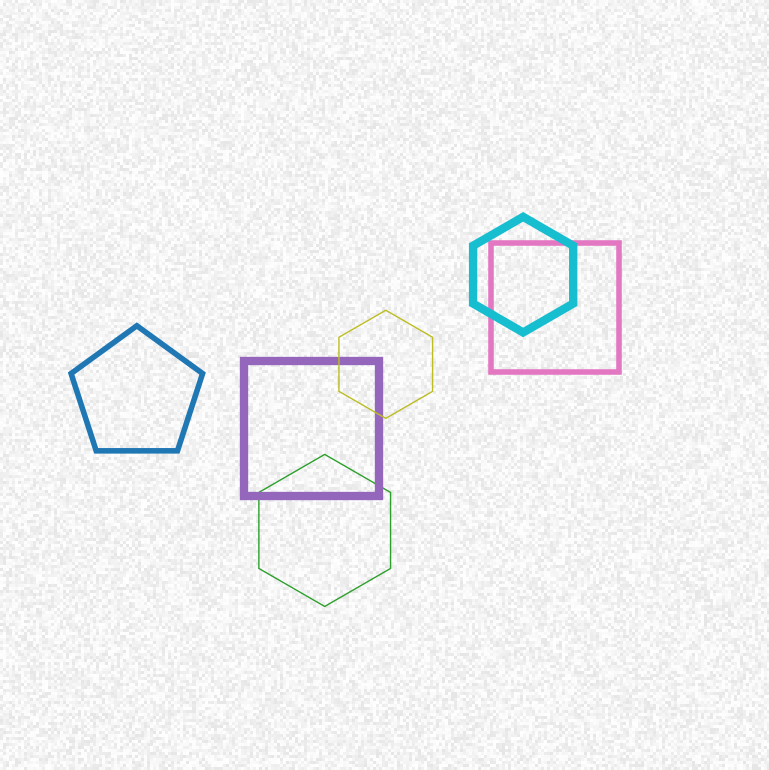[{"shape": "pentagon", "thickness": 2, "radius": 0.45, "center": [0.178, 0.487]}, {"shape": "hexagon", "thickness": 0.5, "radius": 0.49, "center": [0.422, 0.311]}, {"shape": "square", "thickness": 3, "radius": 0.44, "center": [0.405, 0.444]}, {"shape": "square", "thickness": 2, "radius": 0.42, "center": [0.721, 0.601]}, {"shape": "hexagon", "thickness": 0.5, "radius": 0.35, "center": [0.501, 0.527]}, {"shape": "hexagon", "thickness": 3, "radius": 0.38, "center": [0.679, 0.643]}]